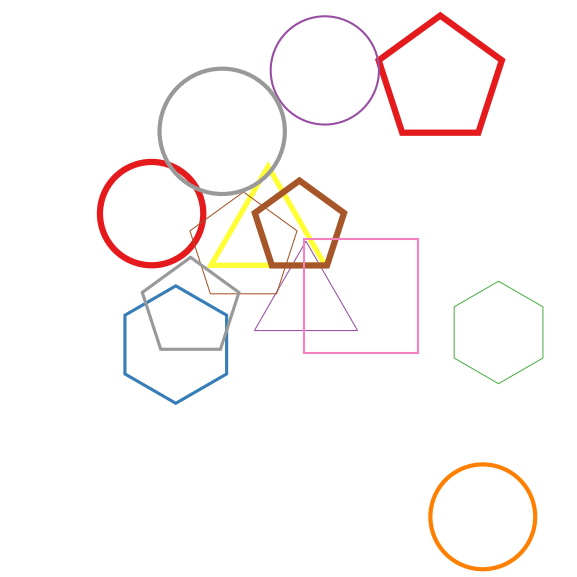[{"shape": "pentagon", "thickness": 3, "radius": 0.56, "center": [0.762, 0.86]}, {"shape": "circle", "thickness": 3, "radius": 0.45, "center": [0.263, 0.629]}, {"shape": "hexagon", "thickness": 1.5, "radius": 0.51, "center": [0.304, 0.402]}, {"shape": "hexagon", "thickness": 0.5, "radius": 0.44, "center": [0.863, 0.423]}, {"shape": "triangle", "thickness": 0.5, "radius": 0.52, "center": [0.53, 0.478]}, {"shape": "circle", "thickness": 1, "radius": 0.47, "center": [0.562, 0.877]}, {"shape": "circle", "thickness": 2, "radius": 0.45, "center": [0.836, 0.104]}, {"shape": "triangle", "thickness": 2.5, "radius": 0.57, "center": [0.464, 0.597]}, {"shape": "pentagon", "thickness": 0.5, "radius": 0.49, "center": [0.422, 0.569]}, {"shape": "pentagon", "thickness": 3, "radius": 0.41, "center": [0.519, 0.605]}, {"shape": "square", "thickness": 1, "radius": 0.5, "center": [0.625, 0.486]}, {"shape": "pentagon", "thickness": 1.5, "radius": 0.44, "center": [0.33, 0.466]}, {"shape": "circle", "thickness": 2, "radius": 0.54, "center": [0.385, 0.772]}]